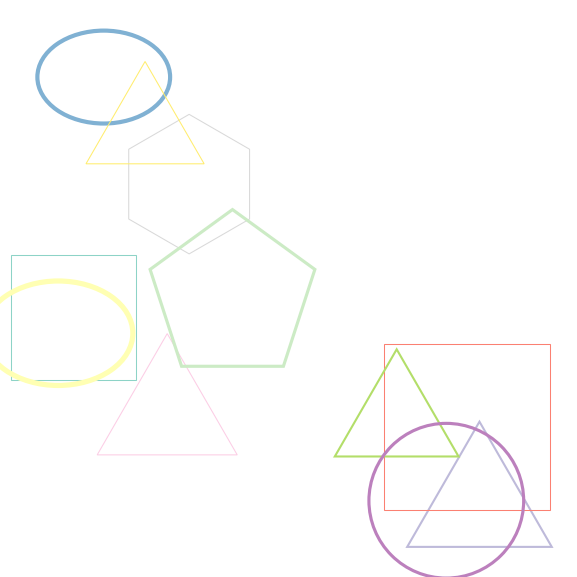[{"shape": "square", "thickness": 0.5, "radius": 0.54, "center": [0.128, 0.45]}, {"shape": "oval", "thickness": 2.5, "radius": 0.65, "center": [0.101, 0.422]}, {"shape": "triangle", "thickness": 1, "radius": 0.72, "center": [0.83, 0.124]}, {"shape": "square", "thickness": 0.5, "radius": 0.72, "center": [0.809, 0.259]}, {"shape": "oval", "thickness": 2, "radius": 0.57, "center": [0.18, 0.866]}, {"shape": "triangle", "thickness": 1, "radius": 0.62, "center": [0.687, 0.271]}, {"shape": "triangle", "thickness": 0.5, "radius": 0.7, "center": [0.29, 0.281]}, {"shape": "hexagon", "thickness": 0.5, "radius": 0.6, "center": [0.328, 0.68]}, {"shape": "circle", "thickness": 1.5, "radius": 0.67, "center": [0.773, 0.132]}, {"shape": "pentagon", "thickness": 1.5, "radius": 0.75, "center": [0.403, 0.486]}, {"shape": "triangle", "thickness": 0.5, "radius": 0.59, "center": [0.251, 0.775]}]